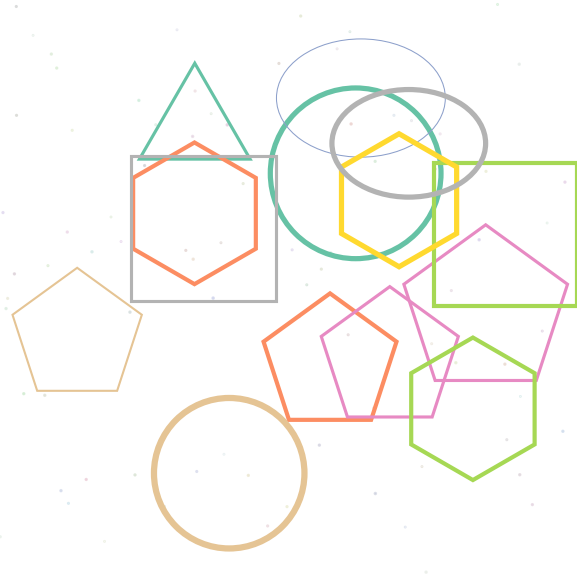[{"shape": "circle", "thickness": 2.5, "radius": 0.74, "center": [0.616, 0.699]}, {"shape": "triangle", "thickness": 1.5, "radius": 0.55, "center": [0.337, 0.779]}, {"shape": "pentagon", "thickness": 2, "radius": 0.61, "center": [0.571, 0.37]}, {"shape": "hexagon", "thickness": 2, "radius": 0.61, "center": [0.337, 0.63]}, {"shape": "oval", "thickness": 0.5, "radius": 0.73, "center": [0.625, 0.829]}, {"shape": "pentagon", "thickness": 1.5, "radius": 0.75, "center": [0.841, 0.461]}, {"shape": "pentagon", "thickness": 1.5, "radius": 0.62, "center": [0.675, 0.378]}, {"shape": "square", "thickness": 2, "radius": 0.62, "center": [0.876, 0.593]}, {"shape": "hexagon", "thickness": 2, "radius": 0.62, "center": [0.819, 0.291]}, {"shape": "hexagon", "thickness": 2.5, "radius": 0.58, "center": [0.691, 0.652]}, {"shape": "pentagon", "thickness": 1, "radius": 0.59, "center": [0.134, 0.418]}, {"shape": "circle", "thickness": 3, "radius": 0.65, "center": [0.397, 0.18]}, {"shape": "oval", "thickness": 2.5, "radius": 0.67, "center": [0.708, 0.751]}, {"shape": "square", "thickness": 1.5, "radius": 0.63, "center": [0.352, 0.603]}]